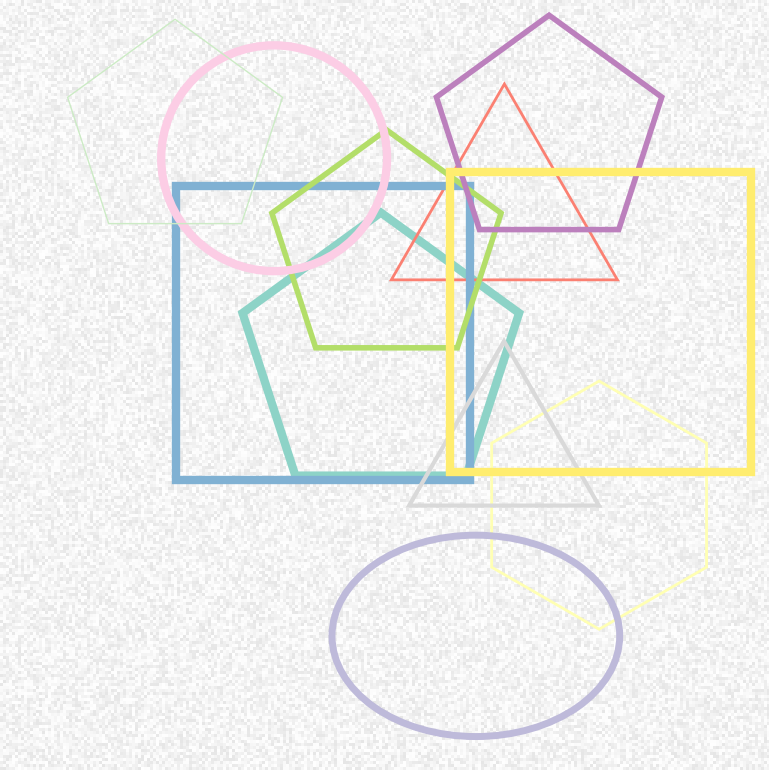[{"shape": "pentagon", "thickness": 3, "radius": 0.94, "center": [0.495, 0.535]}, {"shape": "hexagon", "thickness": 1, "radius": 0.81, "center": [0.778, 0.344]}, {"shape": "oval", "thickness": 2.5, "radius": 0.93, "center": [0.618, 0.174]}, {"shape": "triangle", "thickness": 1, "radius": 0.85, "center": [0.655, 0.721]}, {"shape": "square", "thickness": 3, "radius": 0.95, "center": [0.419, 0.568]}, {"shape": "pentagon", "thickness": 2, "radius": 0.78, "center": [0.502, 0.675]}, {"shape": "circle", "thickness": 3, "radius": 0.73, "center": [0.356, 0.794]}, {"shape": "triangle", "thickness": 1.5, "radius": 0.71, "center": [0.655, 0.415]}, {"shape": "pentagon", "thickness": 2, "radius": 0.77, "center": [0.713, 0.826]}, {"shape": "pentagon", "thickness": 0.5, "radius": 0.73, "center": [0.227, 0.828]}, {"shape": "square", "thickness": 3, "radius": 0.98, "center": [0.78, 0.582]}]